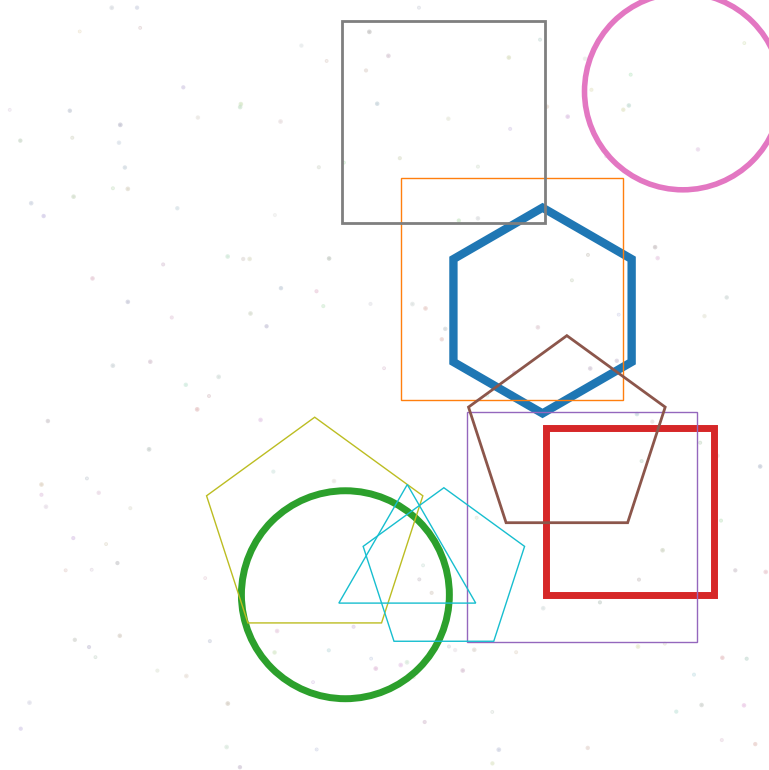[{"shape": "hexagon", "thickness": 3, "radius": 0.67, "center": [0.705, 0.597]}, {"shape": "square", "thickness": 0.5, "radius": 0.72, "center": [0.665, 0.625]}, {"shape": "circle", "thickness": 2.5, "radius": 0.68, "center": [0.449, 0.228]}, {"shape": "square", "thickness": 2.5, "radius": 0.54, "center": [0.818, 0.336]}, {"shape": "square", "thickness": 0.5, "radius": 0.75, "center": [0.756, 0.316]}, {"shape": "pentagon", "thickness": 1, "radius": 0.67, "center": [0.736, 0.43]}, {"shape": "circle", "thickness": 2, "radius": 0.64, "center": [0.887, 0.881]}, {"shape": "square", "thickness": 1, "radius": 0.66, "center": [0.576, 0.841]}, {"shape": "pentagon", "thickness": 0.5, "radius": 0.74, "center": [0.409, 0.31]}, {"shape": "triangle", "thickness": 0.5, "radius": 0.51, "center": [0.529, 0.268]}, {"shape": "pentagon", "thickness": 0.5, "radius": 0.55, "center": [0.576, 0.256]}]